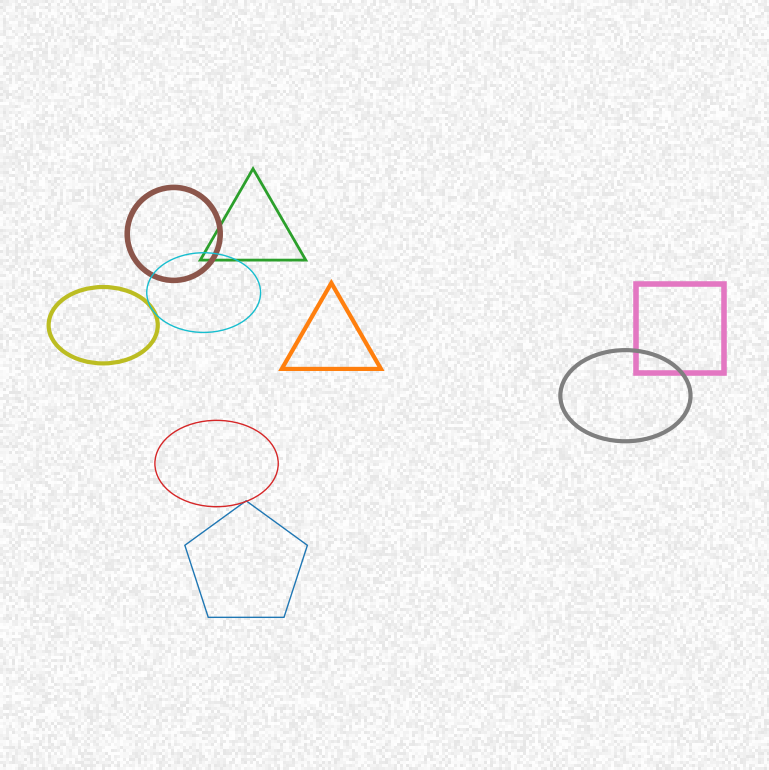[{"shape": "pentagon", "thickness": 0.5, "radius": 0.42, "center": [0.32, 0.266]}, {"shape": "triangle", "thickness": 1.5, "radius": 0.37, "center": [0.43, 0.558]}, {"shape": "triangle", "thickness": 1, "radius": 0.4, "center": [0.329, 0.702]}, {"shape": "oval", "thickness": 0.5, "radius": 0.4, "center": [0.281, 0.398]}, {"shape": "circle", "thickness": 2, "radius": 0.3, "center": [0.226, 0.696]}, {"shape": "square", "thickness": 2, "radius": 0.29, "center": [0.883, 0.573]}, {"shape": "oval", "thickness": 1.5, "radius": 0.42, "center": [0.812, 0.486]}, {"shape": "oval", "thickness": 1.5, "radius": 0.35, "center": [0.134, 0.578]}, {"shape": "oval", "thickness": 0.5, "radius": 0.37, "center": [0.264, 0.62]}]